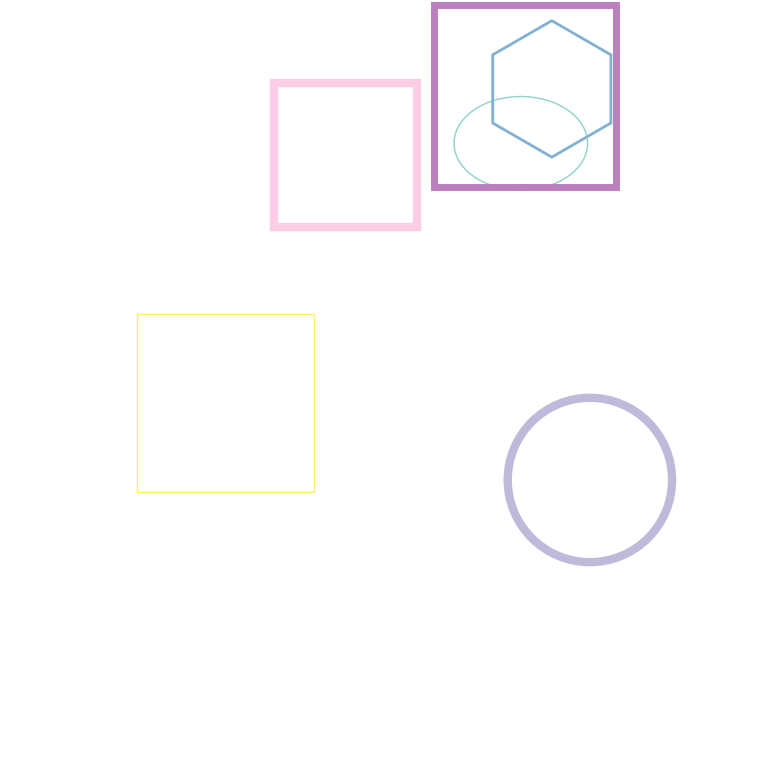[{"shape": "oval", "thickness": 0.5, "radius": 0.43, "center": [0.676, 0.814]}, {"shape": "circle", "thickness": 3, "radius": 0.53, "center": [0.766, 0.377]}, {"shape": "hexagon", "thickness": 1, "radius": 0.44, "center": [0.717, 0.885]}, {"shape": "square", "thickness": 3, "radius": 0.47, "center": [0.449, 0.799]}, {"shape": "square", "thickness": 2.5, "radius": 0.59, "center": [0.682, 0.875]}, {"shape": "square", "thickness": 0.5, "radius": 0.58, "center": [0.293, 0.477]}]